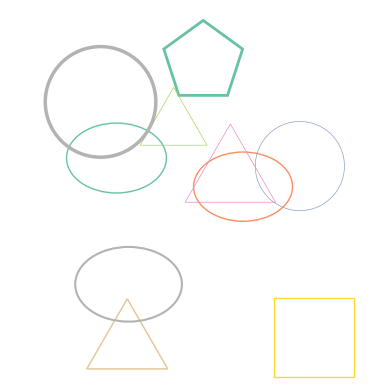[{"shape": "oval", "thickness": 1, "radius": 0.65, "center": [0.302, 0.589]}, {"shape": "pentagon", "thickness": 2, "radius": 0.54, "center": [0.528, 0.839]}, {"shape": "oval", "thickness": 1, "radius": 0.64, "center": [0.631, 0.515]}, {"shape": "circle", "thickness": 0.5, "radius": 0.58, "center": [0.779, 0.569]}, {"shape": "triangle", "thickness": 0.5, "radius": 0.68, "center": [0.598, 0.542]}, {"shape": "triangle", "thickness": 0.5, "radius": 0.5, "center": [0.451, 0.673]}, {"shape": "square", "thickness": 1, "radius": 0.51, "center": [0.816, 0.124]}, {"shape": "triangle", "thickness": 1, "radius": 0.61, "center": [0.331, 0.103]}, {"shape": "oval", "thickness": 1.5, "radius": 0.69, "center": [0.334, 0.262]}, {"shape": "circle", "thickness": 2.5, "radius": 0.72, "center": [0.261, 0.735]}]